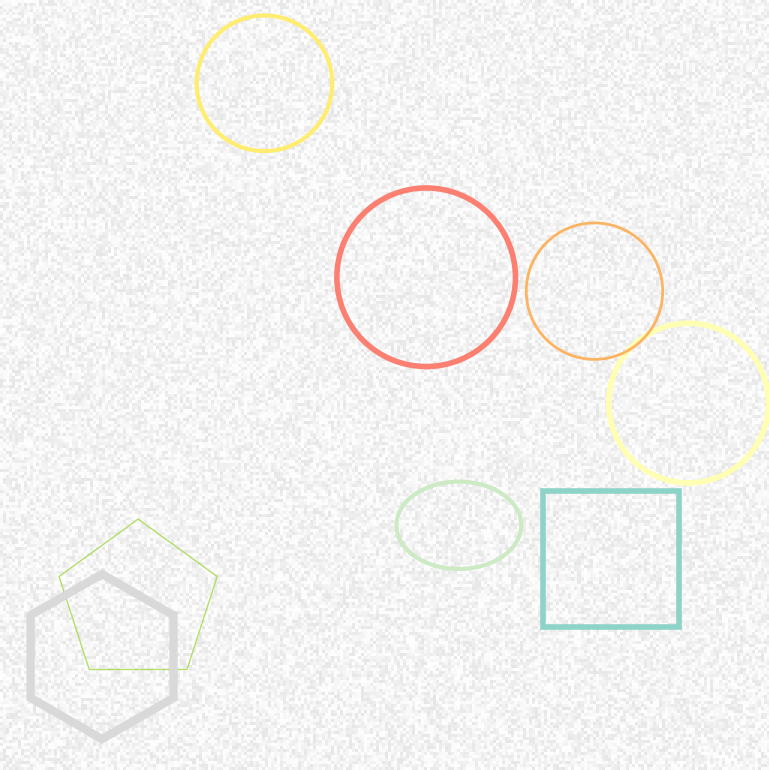[{"shape": "square", "thickness": 2, "radius": 0.44, "center": [0.793, 0.274]}, {"shape": "circle", "thickness": 2, "radius": 0.52, "center": [0.894, 0.477]}, {"shape": "circle", "thickness": 2, "radius": 0.58, "center": [0.553, 0.64]}, {"shape": "circle", "thickness": 1, "radius": 0.44, "center": [0.772, 0.622]}, {"shape": "pentagon", "thickness": 0.5, "radius": 0.54, "center": [0.179, 0.218]}, {"shape": "hexagon", "thickness": 3, "radius": 0.54, "center": [0.133, 0.147]}, {"shape": "oval", "thickness": 1.5, "radius": 0.41, "center": [0.596, 0.318]}, {"shape": "circle", "thickness": 1.5, "radius": 0.44, "center": [0.343, 0.892]}]